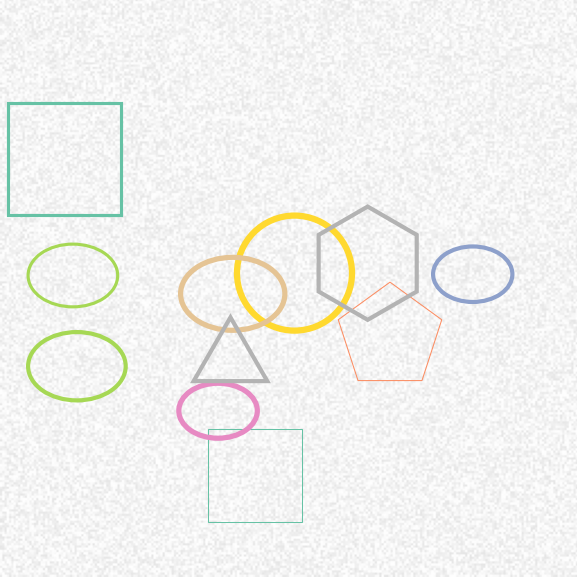[{"shape": "square", "thickness": 1.5, "radius": 0.49, "center": [0.112, 0.724]}, {"shape": "square", "thickness": 0.5, "radius": 0.4, "center": [0.442, 0.176]}, {"shape": "pentagon", "thickness": 0.5, "radius": 0.47, "center": [0.675, 0.416]}, {"shape": "oval", "thickness": 2, "radius": 0.34, "center": [0.819, 0.524]}, {"shape": "oval", "thickness": 2.5, "radius": 0.34, "center": [0.378, 0.288]}, {"shape": "oval", "thickness": 2, "radius": 0.42, "center": [0.133, 0.365]}, {"shape": "oval", "thickness": 1.5, "radius": 0.39, "center": [0.126, 0.522]}, {"shape": "circle", "thickness": 3, "radius": 0.5, "center": [0.51, 0.526]}, {"shape": "oval", "thickness": 2.5, "radius": 0.45, "center": [0.403, 0.49]}, {"shape": "hexagon", "thickness": 2, "radius": 0.49, "center": [0.637, 0.543]}, {"shape": "triangle", "thickness": 2, "radius": 0.37, "center": [0.399, 0.376]}]